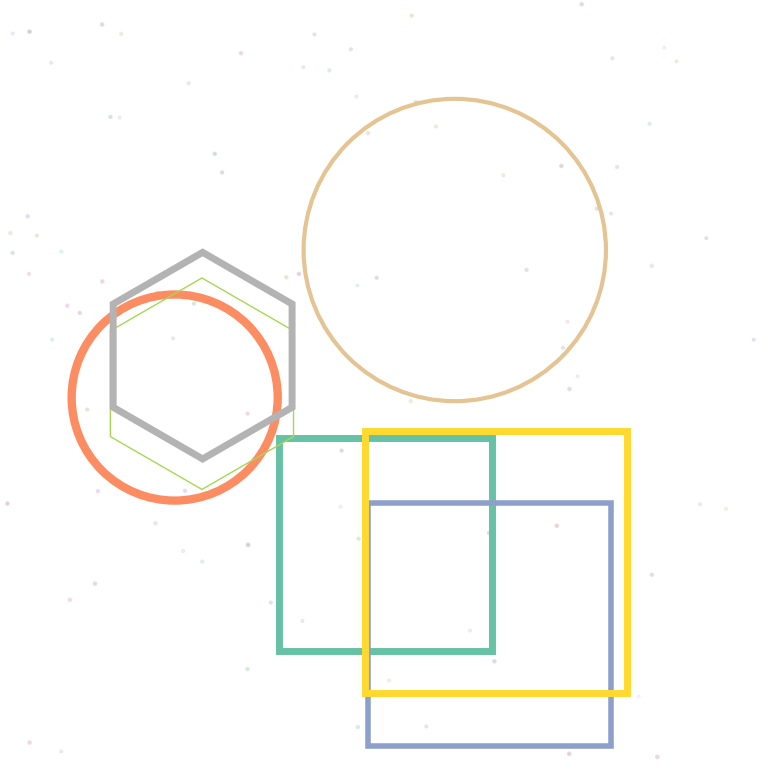[{"shape": "square", "thickness": 2.5, "radius": 0.69, "center": [0.501, 0.293]}, {"shape": "circle", "thickness": 3, "radius": 0.67, "center": [0.227, 0.484]}, {"shape": "square", "thickness": 2, "radius": 0.79, "center": [0.636, 0.189]}, {"shape": "hexagon", "thickness": 0.5, "radius": 0.69, "center": [0.262, 0.502]}, {"shape": "square", "thickness": 2.5, "radius": 0.85, "center": [0.644, 0.27]}, {"shape": "circle", "thickness": 1.5, "radius": 0.98, "center": [0.591, 0.675]}, {"shape": "hexagon", "thickness": 2.5, "radius": 0.67, "center": [0.263, 0.538]}]